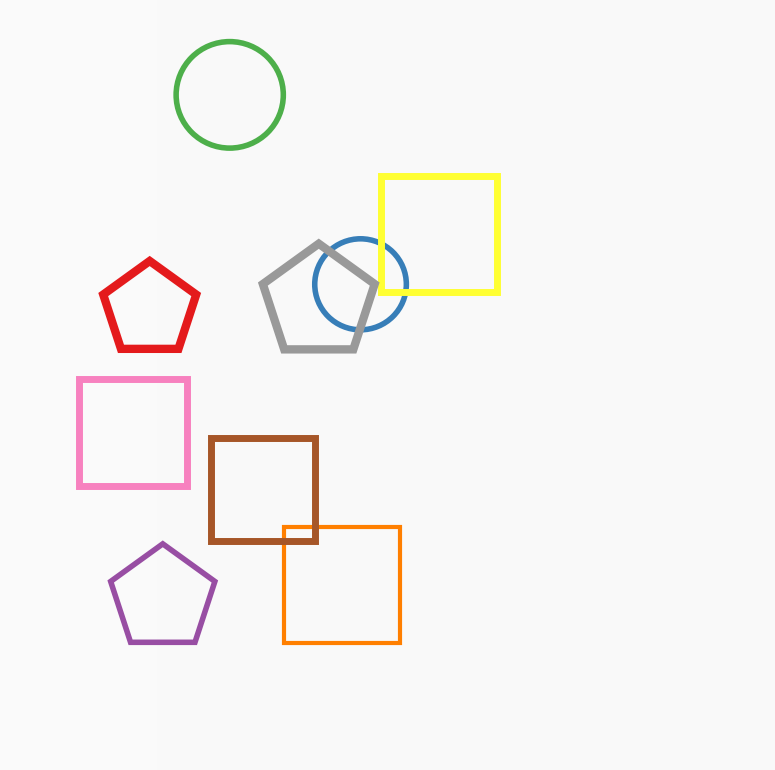[{"shape": "pentagon", "thickness": 3, "radius": 0.32, "center": [0.193, 0.598]}, {"shape": "circle", "thickness": 2, "radius": 0.3, "center": [0.465, 0.631]}, {"shape": "circle", "thickness": 2, "radius": 0.35, "center": [0.296, 0.877]}, {"shape": "pentagon", "thickness": 2, "radius": 0.35, "center": [0.21, 0.223]}, {"shape": "square", "thickness": 1.5, "radius": 0.37, "center": [0.442, 0.24]}, {"shape": "square", "thickness": 2.5, "radius": 0.37, "center": [0.567, 0.696]}, {"shape": "square", "thickness": 2.5, "radius": 0.33, "center": [0.339, 0.364]}, {"shape": "square", "thickness": 2.5, "radius": 0.35, "center": [0.172, 0.439]}, {"shape": "pentagon", "thickness": 3, "radius": 0.38, "center": [0.411, 0.608]}]